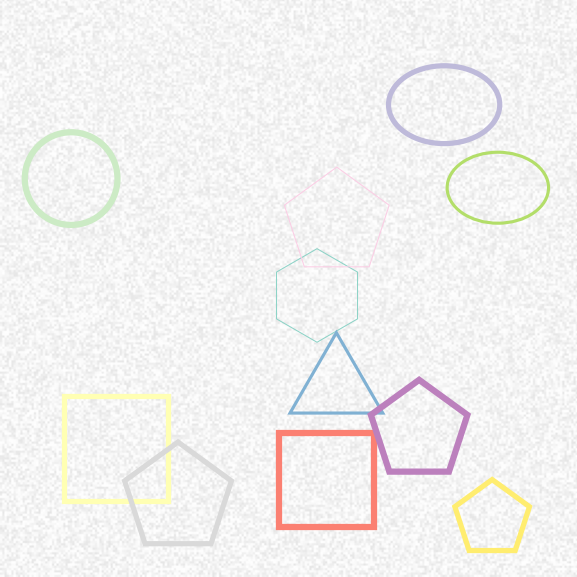[{"shape": "hexagon", "thickness": 0.5, "radius": 0.41, "center": [0.549, 0.487]}, {"shape": "square", "thickness": 2.5, "radius": 0.45, "center": [0.201, 0.223]}, {"shape": "oval", "thickness": 2.5, "radius": 0.48, "center": [0.769, 0.818]}, {"shape": "square", "thickness": 3, "radius": 0.41, "center": [0.565, 0.168]}, {"shape": "triangle", "thickness": 1.5, "radius": 0.46, "center": [0.583, 0.33]}, {"shape": "oval", "thickness": 1.5, "radius": 0.44, "center": [0.862, 0.674]}, {"shape": "pentagon", "thickness": 0.5, "radius": 0.48, "center": [0.583, 0.614]}, {"shape": "pentagon", "thickness": 2.5, "radius": 0.49, "center": [0.308, 0.136]}, {"shape": "pentagon", "thickness": 3, "radius": 0.44, "center": [0.726, 0.254]}, {"shape": "circle", "thickness": 3, "radius": 0.4, "center": [0.123, 0.69]}, {"shape": "pentagon", "thickness": 2.5, "radius": 0.34, "center": [0.852, 0.101]}]